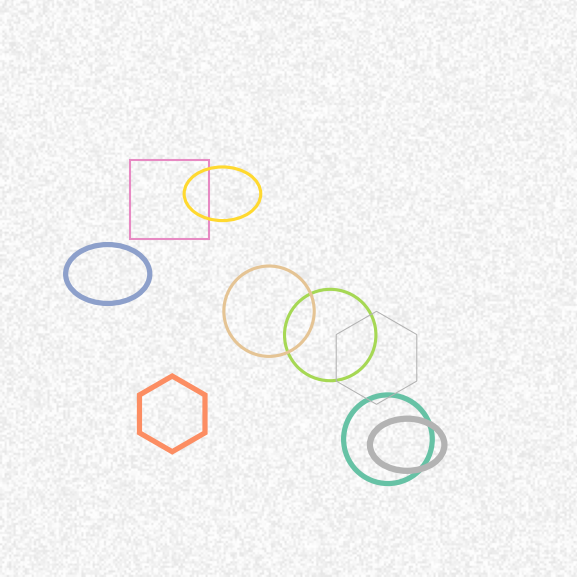[{"shape": "circle", "thickness": 2.5, "radius": 0.38, "center": [0.672, 0.239]}, {"shape": "hexagon", "thickness": 2.5, "radius": 0.33, "center": [0.298, 0.282]}, {"shape": "oval", "thickness": 2.5, "radius": 0.36, "center": [0.187, 0.525]}, {"shape": "square", "thickness": 1, "radius": 0.34, "center": [0.294, 0.654]}, {"shape": "circle", "thickness": 1.5, "radius": 0.4, "center": [0.572, 0.419]}, {"shape": "oval", "thickness": 1.5, "radius": 0.33, "center": [0.385, 0.664]}, {"shape": "circle", "thickness": 1.5, "radius": 0.39, "center": [0.466, 0.46]}, {"shape": "hexagon", "thickness": 0.5, "radius": 0.4, "center": [0.652, 0.38]}, {"shape": "oval", "thickness": 3, "radius": 0.32, "center": [0.705, 0.229]}]